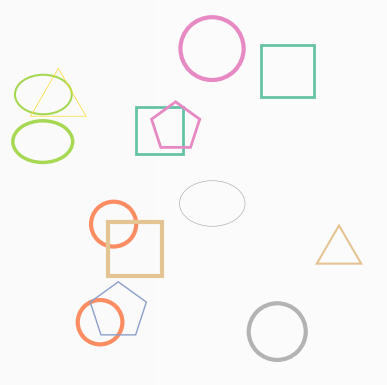[{"shape": "square", "thickness": 2, "radius": 0.3, "center": [0.412, 0.662]}, {"shape": "square", "thickness": 2, "radius": 0.34, "center": [0.743, 0.816]}, {"shape": "circle", "thickness": 3, "radius": 0.29, "center": [0.293, 0.418]}, {"shape": "circle", "thickness": 3, "radius": 0.29, "center": [0.258, 0.163]}, {"shape": "pentagon", "thickness": 1, "radius": 0.38, "center": [0.305, 0.192]}, {"shape": "circle", "thickness": 3, "radius": 0.41, "center": [0.547, 0.874]}, {"shape": "pentagon", "thickness": 2, "radius": 0.33, "center": [0.453, 0.67]}, {"shape": "oval", "thickness": 2.5, "radius": 0.39, "center": [0.11, 0.632]}, {"shape": "oval", "thickness": 1.5, "radius": 0.37, "center": [0.112, 0.755]}, {"shape": "triangle", "thickness": 0.5, "radius": 0.41, "center": [0.15, 0.74]}, {"shape": "triangle", "thickness": 1.5, "radius": 0.33, "center": [0.875, 0.348]}, {"shape": "square", "thickness": 3, "radius": 0.35, "center": [0.348, 0.353]}, {"shape": "oval", "thickness": 0.5, "radius": 0.42, "center": [0.548, 0.471]}, {"shape": "circle", "thickness": 3, "radius": 0.37, "center": [0.715, 0.139]}]